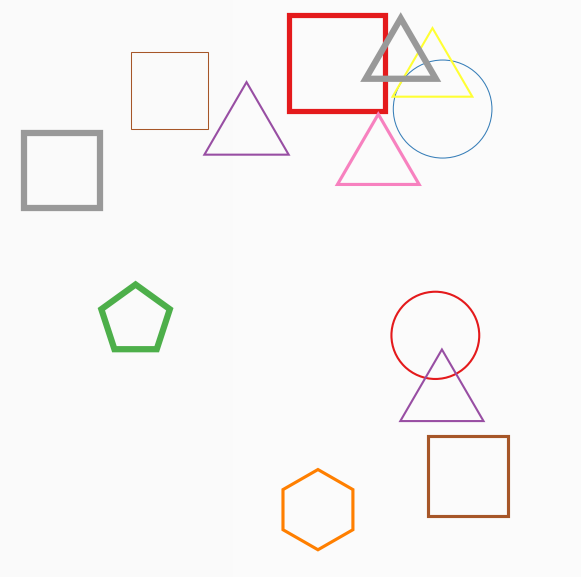[{"shape": "circle", "thickness": 1, "radius": 0.38, "center": [0.749, 0.418]}, {"shape": "square", "thickness": 2.5, "radius": 0.41, "center": [0.579, 0.89]}, {"shape": "circle", "thickness": 0.5, "radius": 0.42, "center": [0.762, 0.81]}, {"shape": "pentagon", "thickness": 3, "radius": 0.31, "center": [0.233, 0.445]}, {"shape": "triangle", "thickness": 1, "radius": 0.42, "center": [0.424, 0.773]}, {"shape": "triangle", "thickness": 1, "radius": 0.41, "center": [0.76, 0.311]}, {"shape": "hexagon", "thickness": 1.5, "radius": 0.35, "center": [0.547, 0.117]}, {"shape": "triangle", "thickness": 1, "radius": 0.4, "center": [0.744, 0.871]}, {"shape": "square", "thickness": 1.5, "radius": 0.35, "center": [0.805, 0.175]}, {"shape": "square", "thickness": 0.5, "radius": 0.33, "center": [0.291, 0.843]}, {"shape": "triangle", "thickness": 1.5, "radius": 0.41, "center": [0.651, 0.72]}, {"shape": "triangle", "thickness": 3, "radius": 0.35, "center": [0.689, 0.898]}, {"shape": "square", "thickness": 3, "radius": 0.32, "center": [0.107, 0.705]}]